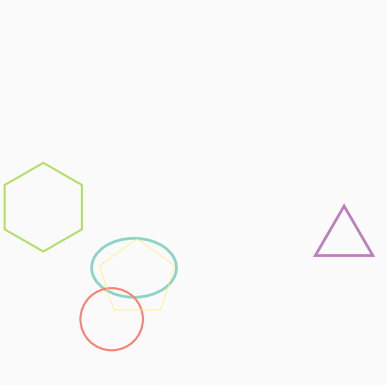[{"shape": "oval", "thickness": 2, "radius": 0.55, "center": [0.346, 0.304]}, {"shape": "circle", "thickness": 1.5, "radius": 0.4, "center": [0.288, 0.171]}, {"shape": "hexagon", "thickness": 1.5, "radius": 0.58, "center": [0.112, 0.462]}, {"shape": "triangle", "thickness": 2, "radius": 0.43, "center": [0.888, 0.379]}, {"shape": "pentagon", "thickness": 0.5, "radius": 0.51, "center": [0.354, 0.278]}]